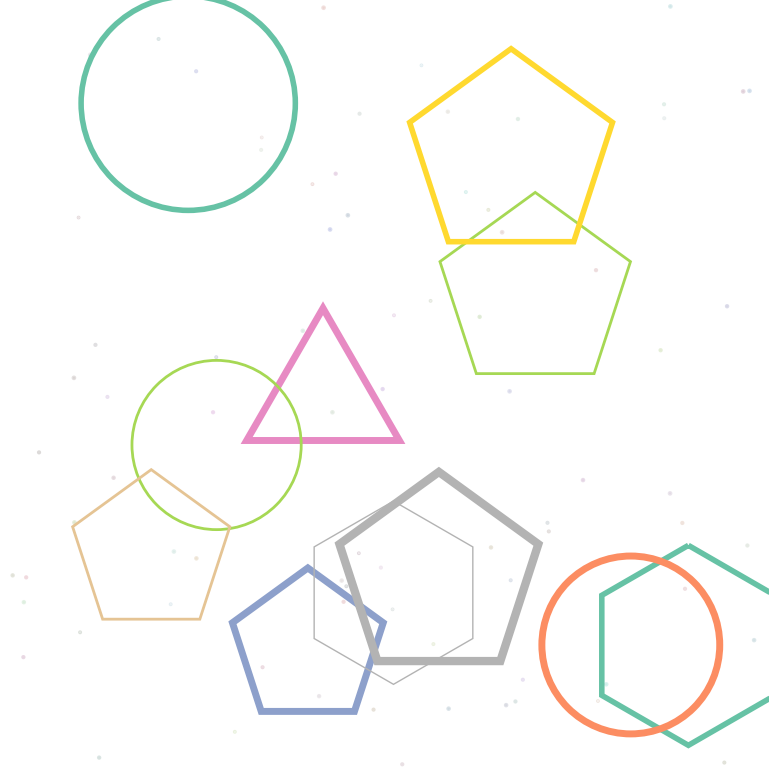[{"shape": "hexagon", "thickness": 2, "radius": 0.65, "center": [0.894, 0.162]}, {"shape": "circle", "thickness": 2, "radius": 0.7, "center": [0.244, 0.866]}, {"shape": "circle", "thickness": 2.5, "radius": 0.58, "center": [0.819, 0.162]}, {"shape": "pentagon", "thickness": 2.5, "radius": 0.51, "center": [0.4, 0.159]}, {"shape": "triangle", "thickness": 2.5, "radius": 0.57, "center": [0.419, 0.485]}, {"shape": "pentagon", "thickness": 1, "radius": 0.65, "center": [0.695, 0.62]}, {"shape": "circle", "thickness": 1, "radius": 0.55, "center": [0.281, 0.422]}, {"shape": "pentagon", "thickness": 2, "radius": 0.69, "center": [0.664, 0.798]}, {"shape": "pentagon", "thickness": 1, "radius": 0.54, "center": [0.196, 0.283]}, {"shape": "hexagon", "thickness": 0.5, "radius": 0.59, "center": [0.511, 0.23]}, {"shape": "pentagon", "thickness": 3, "radius": 0.68, "center": [0.57, 0.251]}]